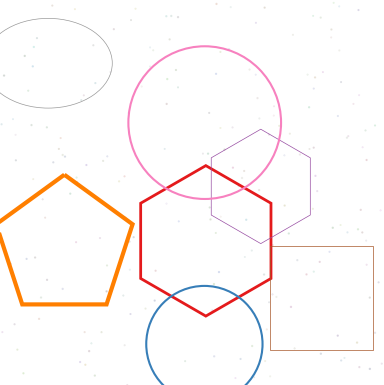[{"shape": "hexagon", "thickness": 2, "radius": 0.98, "center": [0.535, 0.374]}, {"shape": "circle", "thickness": 1.5, "radius": 0.76, "center": [0.531, 0.106]}, {"shape": "hexagon", "thickness": 0.5, "radius": 0.74, "center": [0.677, 0.516]}, {"shape": "pentagon", "thickness": 3, "radius": 0.93, "center": [0.167, 0.36]}, {"shape": "square", "thickness": 0.5, "radius": 0.67, "center": [0.836, 0.226]}, {"shape": "circle", "thickness": 1.5, "radius": 0.99, "center": [0.532, 0.681]}, {"shape": "oval", "thickness": 0.5, "radius": 0.83, "center": [0.125, 0.836]}]